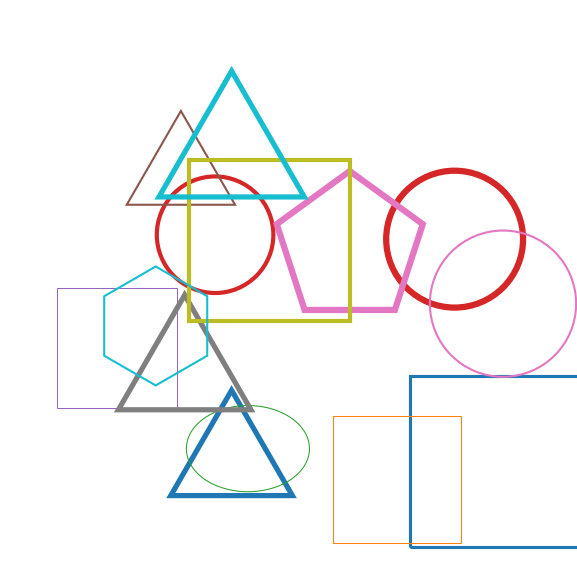[{"shape": "square", "thickness": 1.5, "radius": 0.74, "center": [0.858, 0.2]}, {"shape": "triangle", "thickness": 2.5, "radius": 0.61, "center": [0.401, 0.202]}, {"shape": "square", "thickness": 0.5, "radius": 0.55, "center": [0.687, 0.169]}, {"shape": "oval", "thickness": 0.5, "radius": 0.53, "center": [0.429, 0.222]}, {"shape": "circle", "thickness": 2, "radius": 0.5, "center": [0.372, 0.593]}, {"shape": "circle", "thickness": 3, "radius": 0.59, "center": [0.787, 0.585]}, {"shape": "square", "thickness": 0.5, "radius": 0.52, "center": [0.202, 0.397]}, {"shape": "triangle", "thickness": 1, "radius": 0.54, "center": [0.313, 0.699]}, {"shape": "circle", "thickness": 1, "radius": 0.63, "center": [0.871, 0.473]}, {"shape": "pentagon", "thickness": 3, "radius": 0.66, "center": [0.606, 0.57]}, {"shape": "triangle", "thickness": 2.5, "radius": 0.66, "center": [0.32, 0.356]}, {"shape": "square", "thickness": 2, "radius": 0.7, "center": [0.466, 0.583]}, {"shape": "triangle", "thickness": 2.5, "radius": 0.73, "center": [0.401, 0.731]}, {"shape": "hexagon", "thickness": 1, "radius": 0.51, "center": [0.27, 0.435]}]